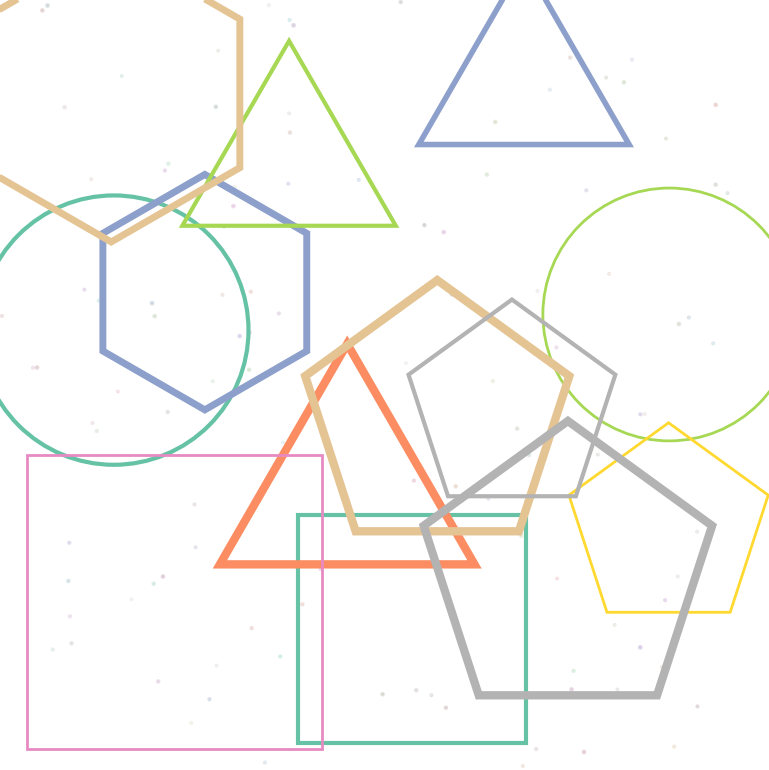[{"shape": "circle", "thickness": 1.5, "radius": 0.87, "center": [0.148, 0.571]}, {"shape": "square", "thickness": 1.5, "radius": 0.74, "center": [0.535, 0.183]}, {"shape": "triangle", "thickness": 3, "radius": 0.95, "center": [0.451, 0.363]}, {"shape": "triangle", "thickness": 2, "radius": 0.79, "center": [0.68, 0.891]}, {"shape": "hexagon", "thickness": 2.5, "radius": 0.76, "center": [0.266, 0.621]}, {"shape": "square", "thickness": 1, "radius": 0.96, "center": [0.227, 0.218]}, {"shape": "triangle", "thickness": 1.5, "radius": 0.8, "center": [0.375, 0.787]}, {"shape": "circle", "thickness": 1, "radius": 0.82, "center": [0.869, 0.592]}, {"shape": "pentagon", "thickness": 1, "radius": 0.68, "center": [0.868, 0.315]}, {"shape": "pentagon", "thickness": 3, "radius": 0.9, "center": [0.568, 0.456]}, {"shape": "hexagon", "thickness": 2.5, "radius": 0.96, "center": [0.144, 0.879]}, {"shape": "pentagon", "thickness": 1.5, "radius": 0.71, "center": [0.665, 0.47]}, {"shape": "pentagon", "thickness": 3, "radius": 0.98, "center": [0.738, 0.256]}]